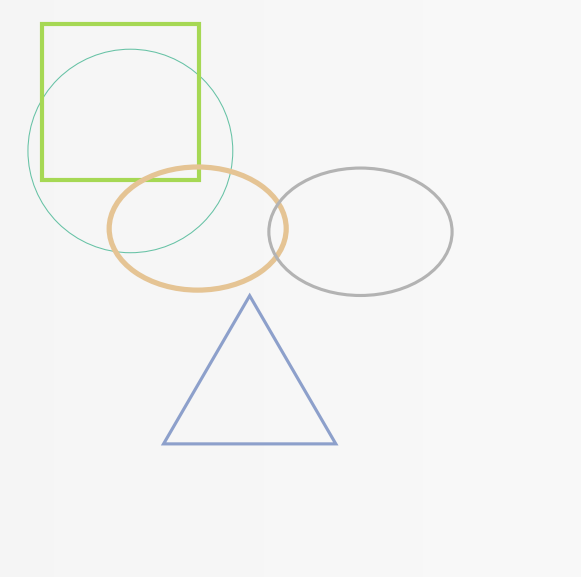[{"shape": "circle", "thickness": 0.5, "radius": 0.88, "center": [0.224, 0.738]}, {"shape": "triangle", "thickness": 1.5, "radius": 0.86, "center": [0.43, 0.316]}, {"shape": "square", "thickness": 2, "radius": 0.67, "center": [0.208, 0.823]}, {"shape": "oval", "thickness": 2.5, "radius": 0.76, "center": [0.34, 0.603]}, {"shape": "oval", "thickness": 1.5, "radius": 0.79, "center": [0.62, 0.598]}]